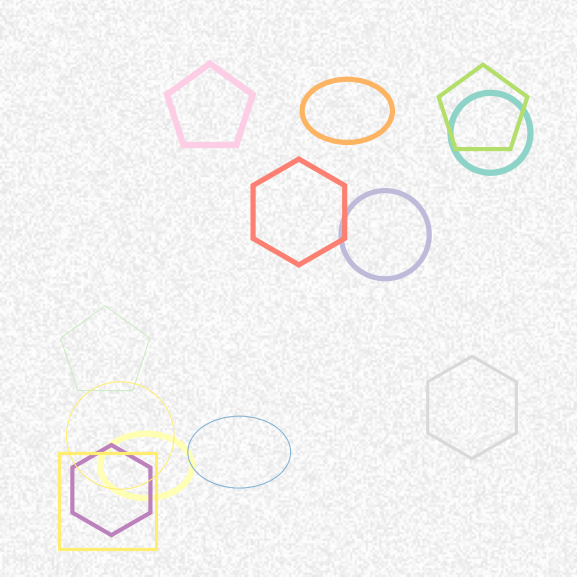[{"shape": "circle", "thickness": 3, "radius": 0.35, "center": [0.849, 0.769]}, {"shape": "oval", "thickness": 3, "radius": 0.4, "center": [0.253, 0.192]}, {"shape": "circle", "thickness": 2.5, "radius": 0.38, "center": [0.667, 0.593]}, {"shape": "hexagon", "thickness": 2.5, "radius": 0.46, "center": [0.518, 0.632]}, {"shape": "oval", "thickness": 0.5, "radius": 0.44, "center": [0.414, 0.216]}, {"shape": "oval", "thickness": 2.5, "radius": 0.39, "center": [0.601, 0.807]}, {"shape": "pentagon", "thickness": 2, "radius": 0.4, "center": [0.836, 0.806]}, {"shape": "pentagon", "thickness": 3, "radius": 0.39, "center": [0.363, 0.811]}, {"shape": "hexagon", "thickness": 1.5, "radius": 0.44, "center": [0.817, 0.294]}, {"shape": "hexagon", "thickness": 2, "radius": 0.39, "center": [0.193, 0.151]}, {"shape": "pentagon", "thickness": 0.5, "radius": 0.41, "center": [0.182, 0.388]}, {"shape": "circle", "thickness": 0.5, "radius": 0.47, "center": [0.208, 0.245]}, {"shape": "square", "thickness": 1.5, "radius": 0.42, "center": [0.185, 0.132]}]